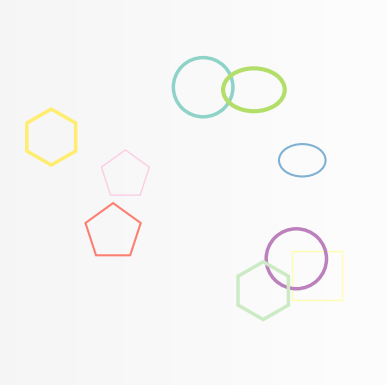[{"shape": "circle", "thickness": 2.5, "radius": 0.38, "center": [0.524, 0.774]}, {"shape": "square", "thickness": 1, "radius": 0.32, "center": [0.818, 0.285]}, {"shape": "pentagon", "thickness": 1.5, "radius": 0.37, "center": [0.292, 0.398]}, {"shape": "oval", "thickness": 1.5, "radius": 0.3, "center": [0.78, 0.584]}, {"shape": "oval", "thickness": 3, "radius": 0.4, "center": [0.655, 0.767]}, {"shape": "pentagon", "thickness": 1, "radius": 0.32, "center": [0.324, 0.546]}, {"shape": "circle", "thickness": 2.5, "radius": 0.39, "center": [0.765, 0.328]}, {"shape": "hexagon", "thickness": 2.5, "radius": 0.38, "center": [0.679, 0.245]}, {"shape": "hexagon", "thickness": 2.5, "radius": 0.36, "center": [0.132, 0.644]}]